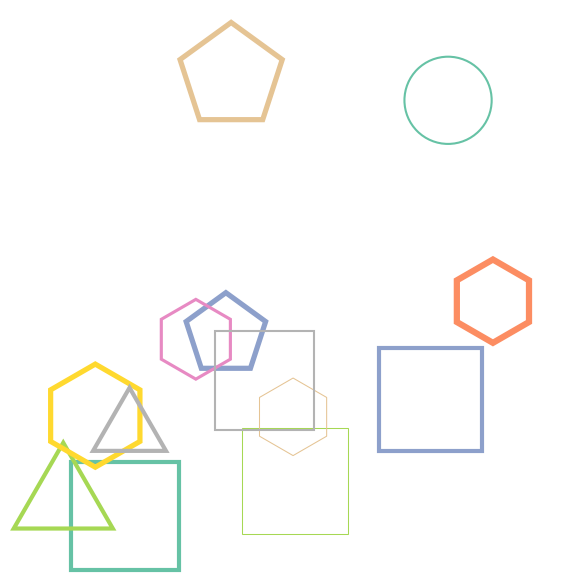[{"shape": "square", "thickness": 2, "radius": 0.47, "center": [0.216, 0.106]}, {"shape": "circle", "thickness": 1, "radius": 0.38, "center": [0.776, 0.825]}, {"shape": "hexagon", "thickness": 3, "radius": 0.36, "center": [0.854, 0.478]}, {"shape": "pentagon", "thickness": 2.5, "radius": 0.36, "center": [0.391, 0.42]}, {"shape": "square", "thickness": 2, "radius": 0.45, "center": [0.745, 0.307]}, {"shape": "hexagon", "thickness": 1.5, "radius": 0.35, "center": [0.339, 0.412]}, {"shape": "triangle", "thickness": 2, "radius": 0.5, "center": [0.11, 0.133]}, {"shape": "square", "thickness": 0.5, "radius": 0.46, "center": [0.511, 0.166]}, {"shape": "hexagon", "thickness": 2.5, "radius": 0.45, "center": [0.165, 0.279]}, {"shape": "hexagon", "thickness": 0.5, "radius": 0.34, "center": [0.507, 0.277]}, {"shape": "pentagon", "thickness": 2.5, "radius": 0.47, "center": [0.4, 0.867]}, {"shape": "square", "thickness": 1, "radius": 0.43, "center": [0.458, 0.34]}, {"shape": "triangle", "thickness": 2, "radius": 0.36, "center": [0.224, 0.255]}]